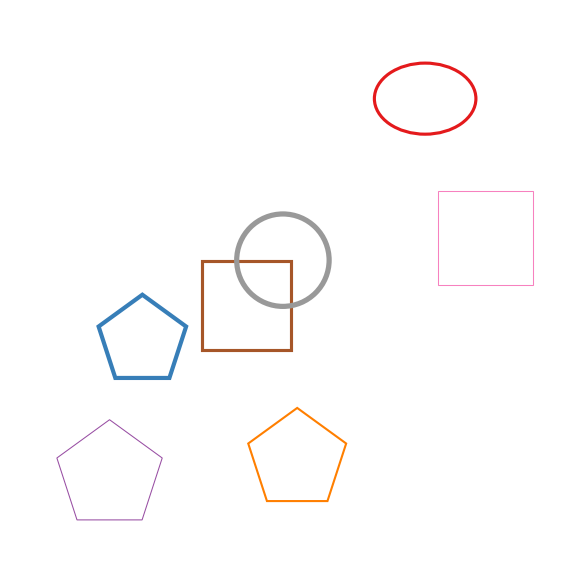[{"shape": "oval", "thickness": 1.5, "radius": 0.44, "center": [0.736, 0.828]}, {"shape": "pentagon", "thickness": 2, "radius": 0.4, "center": [0.247, 0.409]}, {"shape": "pentagon", "thickness": 0.5, "radius": 0.48, "center": [0.19, 0.176]}, {"shape": "pentagon", "thickness": 1, "radius": 0.45, "center": [0.515, 0.204]}, {"shape": "square", "thickness": 1.5, "radius": 0.38, "center": [0.427, 0.47]}, {"shape": "square", "thickness": 0.5, "radius": 0.41, "center": [0.841, 0.587]}, {"shape": "circle", "thickness": 2.5, "radius": 0.4, "center": [0.49, 0.549]}]